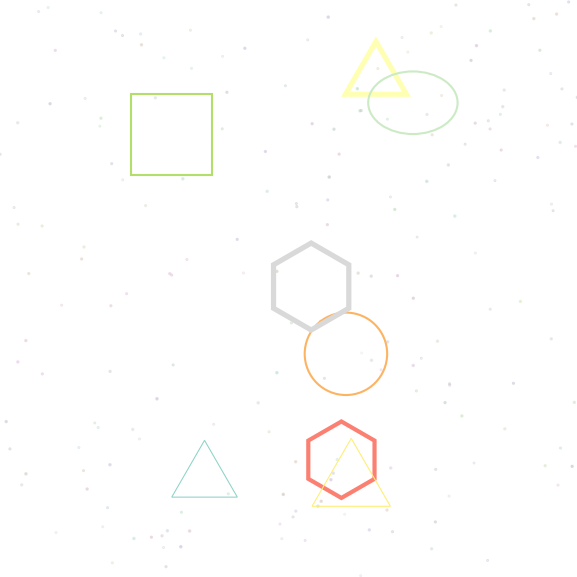[{"shape": "triangle", "thickness": 0.5, "radius": 0.33, "center": [0.354, 0.171]}, {"shape": "triangle", "thickness": 2.5, "radius": 0.3, "center": [0.651, 0.866]}, {"shape": "hexagon", "thickness": 2, "radius": 0.33, "center": [0.591, 0.203]}, {"shape": "circle", "thickness": 1, "radius": 0.36, "center": [0.599, 0.386]}, {"shape": "square", "thickness": 1, "radius": 0.35, "center": [0.297, 0.766]}, {"shape": "hexagon", "thickness": 2.5, "radius": 0.38, "center": [0.539, 0.503]}, {"shape": "oval", "thickness": 1, "radius": 0.39, "center": [0.715, 0.821]}, {"shape": "triangle", "thickness": 0.5, "radius": 0.39, "center": [0.608, 0.162]}]